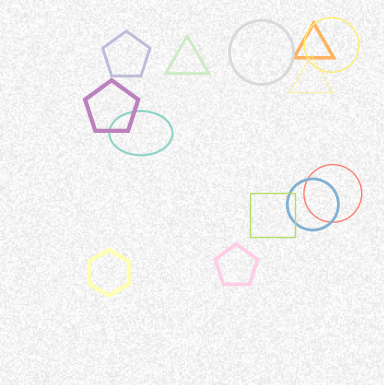[{"shape": "oval", "thickness": 1.5, "radius": 0.41, "center": [0.366, 0.654]}, {"shape": "hexagon", "thickness": 3, "radius": 0.3, "center": [0.283, 0.292]}, {"shape": "pentagon", "thickness": 2, "radius": 0.32, "center": [0.328, 0.855]}, {"shape": "circle", "thickness": 1, "radius": 0.38, "center": [0.864, 0.498]}, {"shape": "circle", "thickness": 2, "radius": 0.33, "center": [0.813, 0.469]}, {"shape": "triangle", "thickness": 2.5, "radius": 0.3, "center": [0.815, 0.88]}, {"shape": "square", "thickness": 1, "radius": 0.29, "center": [0.709, 0.441]}, {"shape": "pentagon", "thickness": 2.5, "radius": 0.29, "center": [0.614, 0.308]}, {"shape": "circle", "thickness": 2, "radius": 0.42, "center": [0.679, 0.864]}, {"shape": "pentagon", "thickness": 3, "radius": 0.36, "center": [0.29, 0.719]}, {"shape": "triangle", "thickness": 2, "radius": 0.32, "center": [0.486, 0.841]}, {"shape": "circle", "thickness": 1, "radius": 0.35, "center": [0.861, 0.883]}, {"shape": "triangle", "thickness": 0.5, "radius": 0.33, "center": [0.809, 0.792]}]